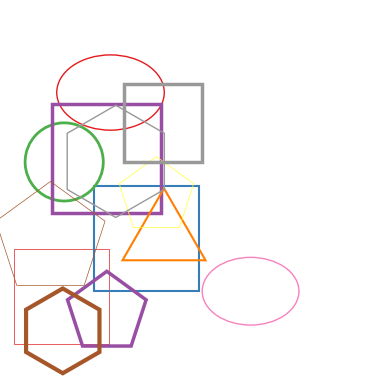[{"shape": "square", "thickness": 0.5, "radius": 0.62, "center": [0.16, 0.23]}, {"shape": "oval", "thickness": 1, "radius": 0.7, "center": [0.287, 0.76]}, {"shape": "square", "thickness": 1.5, "radius": 0.68, "center": [0.382, 0.38]}, {"shape": "circle", "thickness": 2, "radius": 0.51, "center": [0.167, 0.579]}, {"shape": "square", "thickness": 2.5, "radius": 0.71, "center": [0.276, 0.588]}, {"shape": "pentagon", "thickness": 2.5, "radius": 0.54, "center": [0.277, 0.188]}, {"shape": "triangle", "thickness": 1.5, "radius": 0.62, "center": [0.426, 0.386]}, {"shape": "pentagon", "thickness": 0.5, "radius": 0.51, "center": [0.406, 0.491]}, {"shape": "hexagon", "thickness": 3, "radius": 0.55, "center": [0.163, 0.141]}, {"shape": "pentagon", "thickness": 0.5, "radius": 0.75, "center": [0.131, 0.379]}, {"shape": "oval", "thickness": 1, "radius": 0.63, "center": [0.651, 0.244]}, {"shape": "hexagon", "thickness": 1, "radius": 0.73, "center": [0.301, 0.581]}, {"shape": "square", "thickness": 2.5, "radius": 0.51, "center": [0.424, 0.68]}]